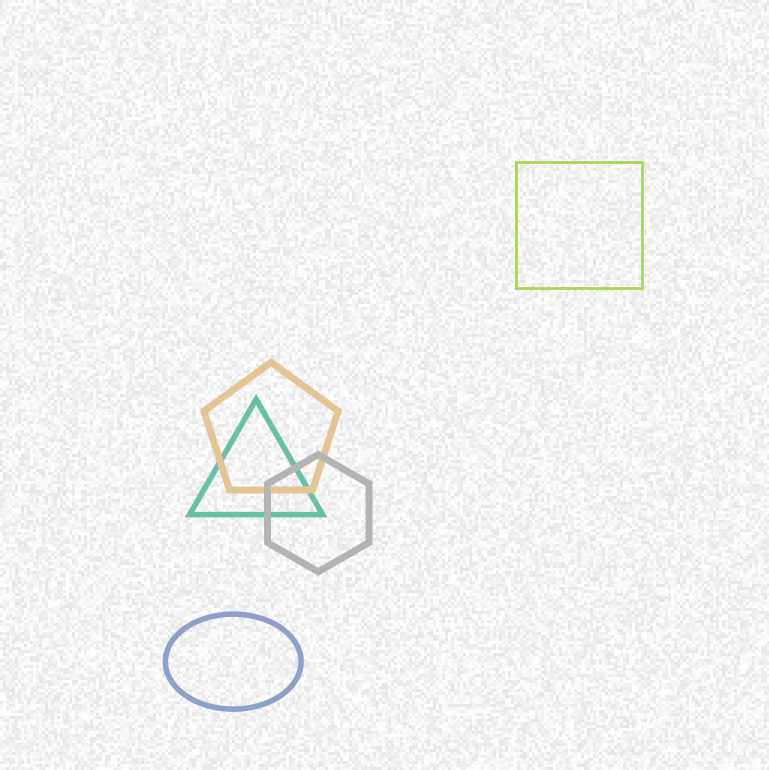[{"shape": "triangle", "thickness": 2, "radius": 0.5, "center": [0.333, 0.382]}, {"shape": "oval", "thickness": 2, "radius": 0.44, "center": [0.303, 0.141]}, {"shape": "square", "thickness": 1, "radius": 0.41, "center": [0.752, 0.708]}, {"shape": "pentagon", "thickness": 2.5, "radius": 0.46, "center": [0.352, 0.438]}, {"shape": "hexagon", "thickness": 2.5, "radius": 0.38, "center": [0.413, 0.334]}]